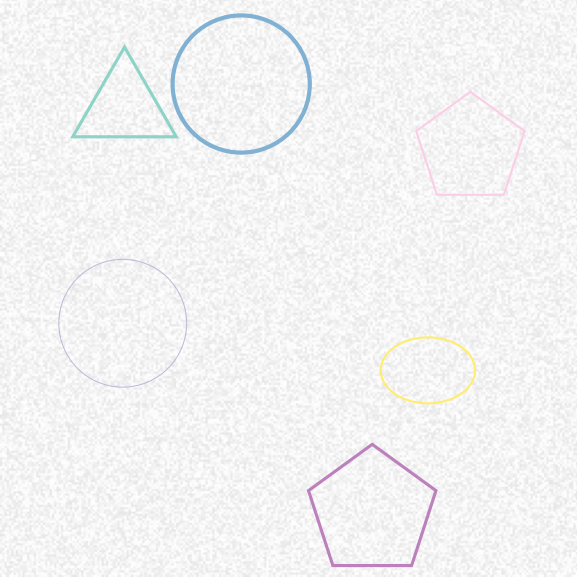[{"shape": "triangle", "thickness": 1.5, "radius": 0.52, "center": [0.216, 0.814]}, {"shape": "circle", "thickness": 0.5, "radius": 0.55, "center": [0.213, 0.439]}, {"shape": "circle", "thickness": 2, "radius": 0.59, "center": [0.418, 0.854]}, {"shape": "pentagon", "thickness": 1, "radius": 0.49, "center": [0.814, 0.742]}, {"shape": "pentagon", "thickness": 1.5, "radius": 0.58, "center": [0.645, 0.114]}, {"shape": "oval", "thickness": 1, "radius": 0.41, "center": [0.741, 0.358]}]